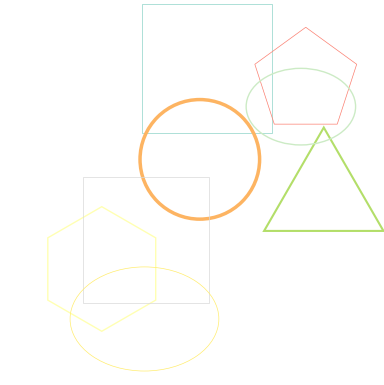[{"shape": "square", "thickness": 0.5, "radius": 0.84, "center": [0.538, 0.822]}, {"shape": "hexagon", "thickness": 1, "radius": 0.81, "center": [0.264, 0.301]}, {"shape": "pentagon", "thickness": 0.5, "radius": 0.7, "center": [0.794, 0.79]}, {"shape": "circle", "thickness": 2.5, "radius": 0.78, "center": [0.519, 0.586]}, {"shape": "triangle", "thickness": 1.5, "radius": 0.9, "center": [0.841, 0.49]}, {"shape": "square", "thickness": 0.5, "radius": 0.82, "center": [0.38, 0.377]}, {"shape": "oval", "thickness": 1, "radius": 0.71, "center": [0.781, 0.723]}, {"shape": "oval", "thickness": 0.5, "radius": 0.97, "center": [0.375, 0.172]}]